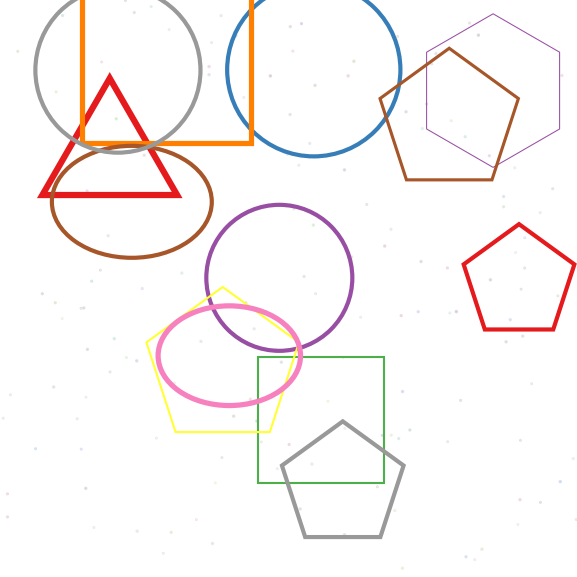[{"shape": "triangle", "thickness": 3, "radius": 0.67, "center": [0.19, 0.729]}, {"shape": "pentagon", "thickness": 2, "radius": 0.5, "center": [0.899, 0.51]}, {"shape": "circle", "thickness": 2, "radius": 0.75, "center": [0.543, 0.878]}, {"shape": "square", "thickness": 1, "radius": 0.55, "center": [0.555, 0.271]}, {"shape": "hexagon", "thickness": 0.5, "radius": 0.66, "center": [0.854, 0.842]}, {"shape": "circle", "thickness": 2, "radius": 0.63, "center": [0.484, 0.518]}, {"shape": "square", "thickness": 2.5, "radius": 0.73, "center": [0.288, 0.898]}, {"shape": "pentagon", "thickness": 1, "radius": 0.69, "center": [0.386, 0.363]}, {"shape": "pentagon", "thickness": 1.5, "radius": 0.63, "center": [0.778, 0.79]}, {"shape": "oval", "thickness": 2, "radius": 0.69, "center": [0.228, 0.65]}, {"shape": "oval", "thickness": 2.5, "radius": 0.62, "center": [0.397, 0.383]}, {"shape": "pentagon", "thickness": 2, "radius": 0.55, "center": [0.594, 0.159]}, {"shape": "circle", "thickness": 2, "radius": 0.71, "center": [0.204, 0.878]}]